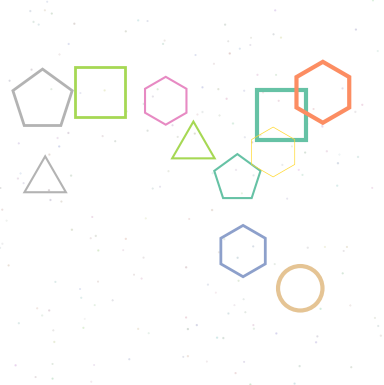[{"shape": "pentagon", "thickness": 1.5, "radius": 0.32, "center": [0.617, 0.537]}, {"shape": "square", "thickness": 3, "radius": 0.32, "center": [0.731, 0.701]}, {"shape": "hexagon", "thickness": 3, "radius": 0.4, "center": [0.839, 0.76]}, {"shape": "hexagon", "thickness": 2, "radius": 0.33, "center": [0.631, 0.348]}, {"shape": "hexagon", "thickness": 1.5, "radius": 0.31, "center": [0.43, 0.738]}, {"shape": "triangle", "thickness": 1.5, "radius": 0.32, "center": [0.502, 0.621]}, {"shape": "square", "thickness": 2, "radius": 0.33, "center": [0.26, 0.761]}, {"shape": "hexagon", "thickness": 0.5, "radius": 0.32, "center": [0.709, 0.605]}, {"shape": "circle", "thickness": 3, "radius": 0.29, "center": [0.78, 0.251]}, {"shape": "pentagon", "thickness": 2, "radius": 0.4, "center": [0.11, 0.74]}, {"shape": "triangle", "thickness": 1.5, "radius": 0.31, "center": [0.117, 0.532]}]